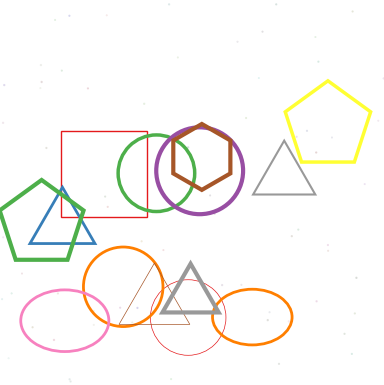[{"shape": "square", "thickness": 1, "radius": 0.56, "center": [0.271, 0.548]}, {"shape": "circle", "thickness": 0.5, "radius": 0.49, "center": [0.489, 0.175]}, {"shape": "triangle", "thickness": 2, "radius": 0.49, "center": [0.162, 0.416]}, {"shape": "pentagon", "thickness": 3, "radius": 0.57, "center": [0.108, 0.418]}, {"shape": "circle", "thickness": 2.5, "radius": 0.5, "center": [0.406, 0.55]}, {"shape": "circle", "thickness": 3, "radius": 0.56, "center": [0.519, 0.556]}, {"shape": "circle", "thickness": 2, "radius": 0.52, "center": [0.32, 0.255]}, {"shape": "oval", "thickness": 2, "radius": 0.52, "center": [0.655, 0.176]}, {"shape": "pentagon", "thickness": 2.5, "radius": 0.58, "center": [0.852, 0.673]}, {"shape": "triangle", "thickness": 0.5, "radius": 0.53, "center": [0.401, 0.211]}, {"shape": "hexagon", "thickness": 3, "radius": 0.43, "center": [0.524, 0.592]}, {"shape": "oval", "thickness": 2, "radius": 0.57, "center": [0.168, 0.167]}, {"shape": "triangle", "thickness": 3, "radius": 0.42, "center": [0.495, 0.231]}, {"shape": "triangle", "thickness": 1.5, "radius": 0.47, "center": [0.738, 0.541]}]